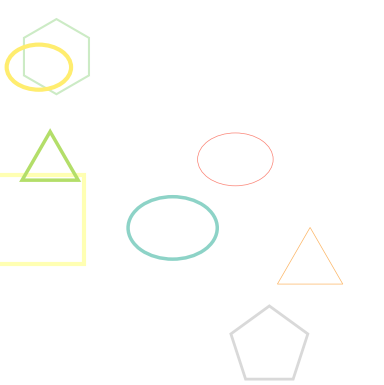[{"shape": "oval", "thickness": 2.5, "radius": 0.58, "center": [0.448, 0.408]}, {"shape": "square", "thickness": 3, "radius": 0.58, "center": [0.104, 0.43]}, {"shape": "oval", "thickness": 0.5, "radius": 0.49, "center": [0.611, 0.586]}, {"shape": "triangle", "thickness": 0.5, "radius": 0.49, "center": [0.805, 0.311]}, {"shape": "triangle", "thickness": 2.5, "radius": 0.42, "center": [0.13, 0.574]}, {"shape": "pentagon", "thickness": 2, "radius": 0.53, "center": [0.7, 0.1]}, {"shape": "hexagon", "thickness": 1.5, "radius": 0.49, "center": [0.147, 0.853]}, {"shape": "oval", "thickness": 3, "radius": 0.42, "center": [0.101, 0.826]}]